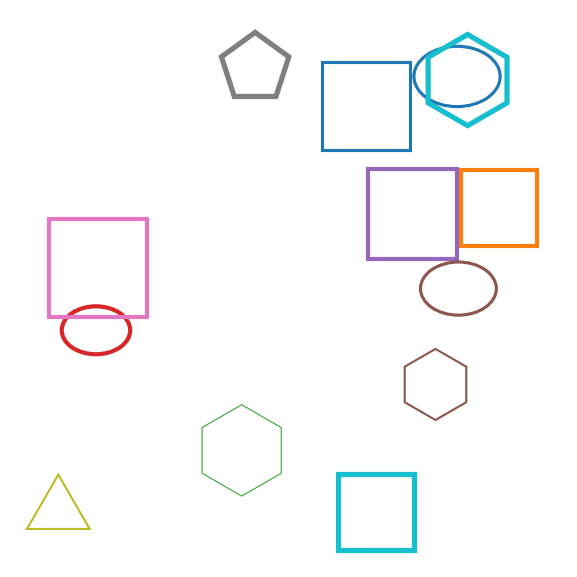[{"shape": "oval", "thickness": 1.5, "radius": 0.37, "center": [0.791, 0.867]}, {"shape": "square", "thickness": 1.5, "radius": 0.38, "center": [0.634, 0.816]}, {"shape": "square", "thickness": 2, "radius": 0.33, "center": [0.864, 0.639]}, {"shape": "hexagon", "thickness": 0.5, "radius": 0.4, "center": [0.418, 0.219]}, {"shape": "oval", "thickness": 2, "radius": 0.3, "center": [0.166, 0.427]}, {"shape": "square", "thickness": 2, "radius": 0.39, "center": [0.714, 0.628]}, {"shape": "hexagon", "thickness": 1, "radius": 0.31, "center": [0.754, 0.333]}, {"shape": "oval", "thickness": 1.5, "radius": 0.33, "center": [0.794, 0.499]}, {"shape": "square", "thickness": 2, "radius": 0.42, "center": [0.17, 0.536]}, {"shape": "pentagon", "thickness": 2.5, "radius": 0.31, "center": [0.442, 0.882]}, {"shape": "triangle", "thickness": 1, "radius": 0.31, "center": [0.101, 0.115]}, {"shape": "hexagon", "thickness": 2.5, "radius": 0.39, "center": [0.81, 0.861]}, {"shape": "square", "thickness": 2.5, "radius": 0.33, "center": [0.652, 0.113]}]